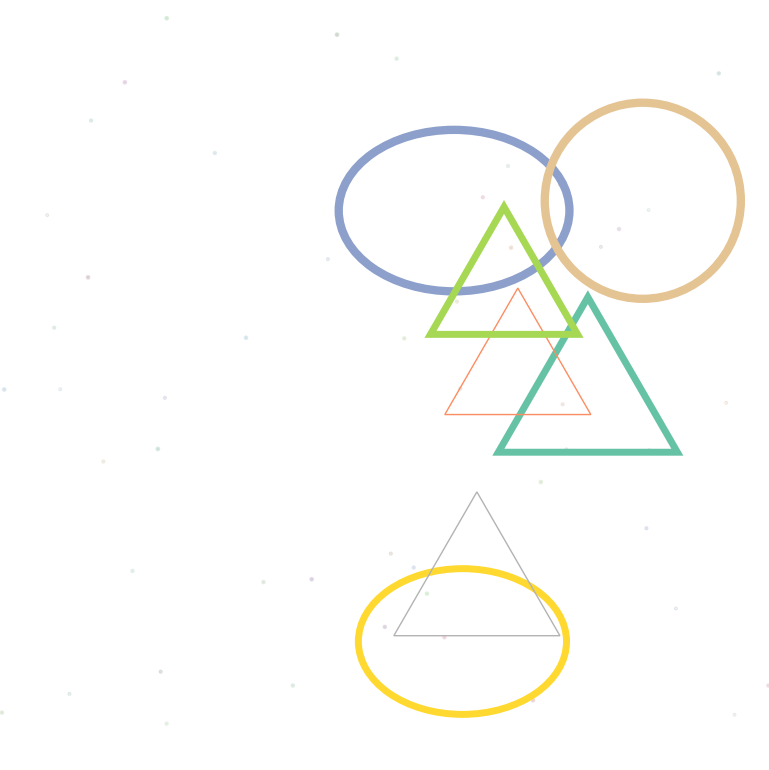[{"shape": "triangle", "thickness": 2.5, "radius": 0.67, "center": [0.763, 0.48]}, {"shape": "triangle", "thickness": 0.5, "radius": 0.55, "center": [0.672, 0.516]}, {"shape": "oval", "thickness": 3, "radius": 0.75, "center": [0.59, 0.726]}, {"shape": "triangle", "thickness": 2.5, "radius": 0.55, "center": [0.655, 0.621]}, {"shape": "oval", "thickness": 2.5, "radius": 0.68, "center": [0.601, 0.167]}, {"shape": "circle", "thickness": 3, "radius": 0.64, "center": [0.835, 0.739]}, {"shape": "triangle", "thickness": 0.5, "radius": 0.62, "center": [0.619, 0.237]}]